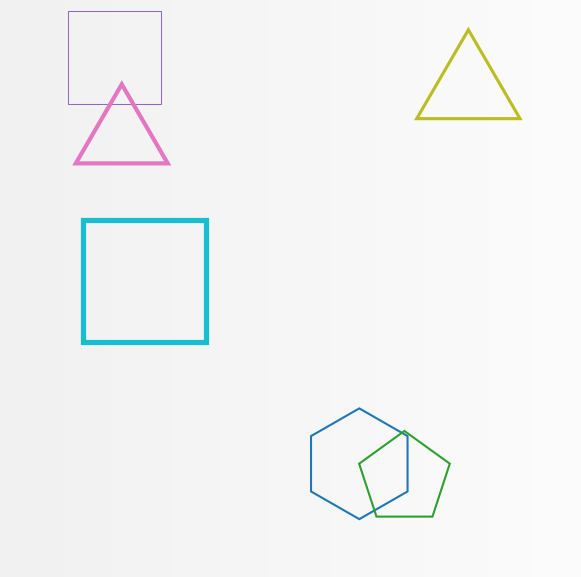[{"shape": "hexagon", "thickness": 1, "radius": 0.48, "center": [0.618, 0.196]}, {"shape": "pentagon", "thickness": 1, "radius": 0.41, "center": [0.696, 0.171]}, {"shape": "square", "thickness": 0.5, "radius": 0.4, "center": [0.197, 0.899]}, {"shape": "triangle", "thickness": 2, "radius": 0.46, "center": [0.209, 0.762]}, {"shape": "triangle", "thickness": 1.5, "radius": 0.51, "center": [0.806, 0.845]}, {"shape": "square", "thickness": 2.5, "radius": 0.53, "center": [0.248, 0.513]}]